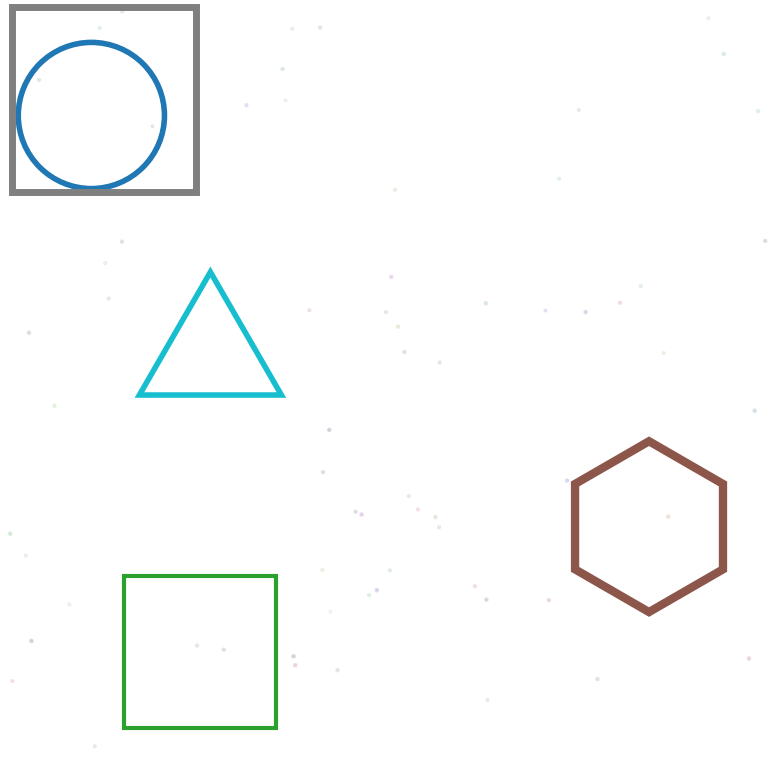[{"shape": "circle", "thickness": 2, "radius": 0.47, "center": [0.119, 0.85]}, {"shape": "square", "thickness": 1.5, "radius": 0.49, "center": [0.26, 0.154]}, {"shape": "hexagon", "thickness": 3, "radius": 0.55, "center": [0.843, 0.316]}, {"shape": "square", "thickness": 2.5, "radius": 0.6, "center": [0.135, 0.871]}, {"shape": "triangle", "thickness": 2, "radius": 0.53, "center": [0.273, 0.54]}]